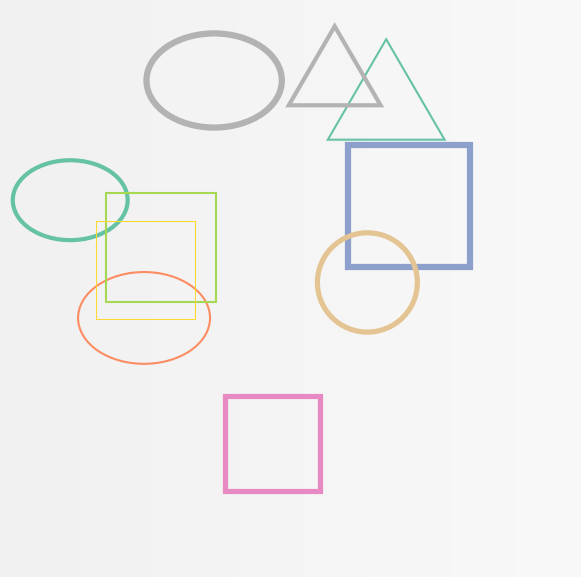[{"shape": "oval", "thickness": 2, "radius": 0.49, "center": [0.121, 0.652]}, {"shape": "triangle", "thickness": 1, "radius": 0.58, "center": [0.664, 0.815]}, {"shape": "oval", "thickness": 1, "radius": 0.57, "center": [0.248, 0.449]}, {"shape": "square", "thickness": 3, "radius": 0.53, "center": [0.704, 0.642]}, {"shape": "square", "thickness": 2.5, "radius": 0.41, "center": [0.469, 0.232]}, {"shape": "square", "thickness": 1, "radius": 0.47, "center": [0.277, 0.571]}, {"shape": "square", "thickness": 0.5, "radius": 0.43, "center": [0.251, 0.531]}, {"shape": "circle", "thickness": 2.5, "radius": 0.43, "center": [0.632, 0.51]}, {"shape": "triangle", "thickness": 2, "radius": 0.46, "center": [0.576, 0.862]}, {"shape": "oval", "thickness": 3, "radius": 0.58, "center": [0.368, 0.86]}]